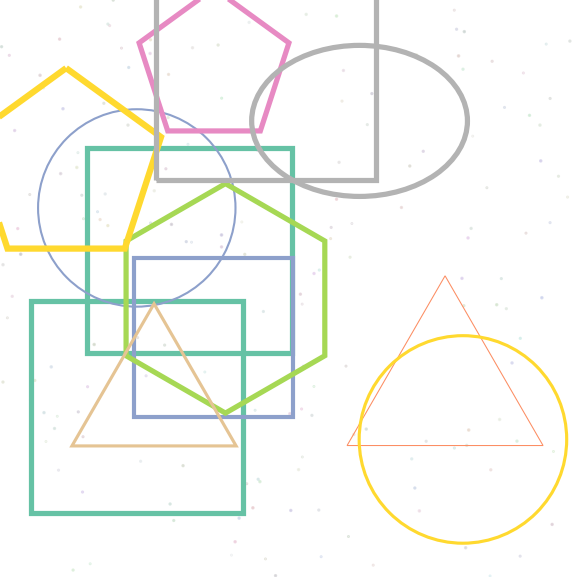[{"shape": "square", "thickness": 2.5, "radius": 0.89, "center": [0.327, 0.565]}, {"shape": "square", "thickness": 2.5, "radius": 0.92, "center": [0.237, 0.294]}, {"shape": "triangle", "thickness": 0.5, "radius": 0.98, "center": [0.771, 0.326]}, {"shape": "square", "thickness": 2, "radius": 0.69, "center": [0.37, 0.415]}, {"shape": "circle", "thickness": 1, "radius": 0.85, "center": [0.237, 0.639]}, {"shape": "pentagon", "thickness": 2.5, "radius": 0.68, "center": [0.371, 0.883]}, {"shape": "hexagon", "thickness": 2.5, "radius": 0.99, "center": [0.39, 0.482]}, {"shape": "pentagon", "thickness": 3, "radius": 0.86, "center": [0.114, 0.708]}, {"shape": "circle", "thickness": 1.5, "radius": 0.9, "center": [0.802, 0.238]}, {"shape": "triangle", "thickness": 1.5, "radius": 0.82, "center": [0.267, 0.309]}, {"shape": "square", "thickness": 2.5, "radius": 0.95, "center": [0.46, 0.878]}, {"shape": "oval", "thickness": 2.5, "radius": 0.93, "center": [0.623, 0.79]}]